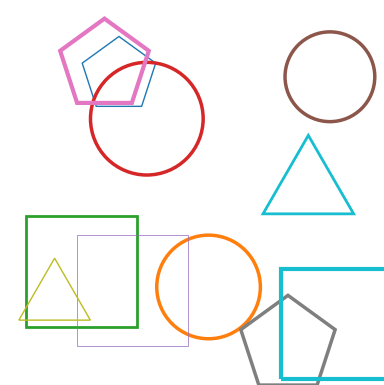[{"shape": "pentagon", "thickness": 1, "radius": 0.5, "center": [0.309, 0.805]}, {"shape": "circle", "thickness": 2.5, "radius": 0.67, "center": [0.542, 0.255]}, {"shape": "square", "thickness": 2, "radius": 0.72, "center": [0.212, 0.294]}, {"shape": "circle", "thickness": 2.5, "radius": 0.73, "center": [0.381, 0.692]}, {"shape": "square", "thickness": 0.5, "radius": 0.72, "center": [0.345, 0.245]}, {"shape": "circle", "thickness": 2.5, "radius": 0.58, "center": [0.857, 0.801]}, {"shape": "pentagon", "thickness": 3, "radius": 0.61, "center": [0.271, 0.831]}, {"shape": "pentagon", "thickness": 2.5, "radius": 0.64, "center": [0.748, 0.104]}, {"shape": "triangle", "thickness": 1, "radius": 0.54, "center": [0.142, 0.222]}, {"shape": "square", "thickness": 3, "radius": 0.71, "center": [0.873, 0.159]}, {"shape": "triangle", "thickness": 2, "radius": 0.68, "center": [0.801, 0.512]}]